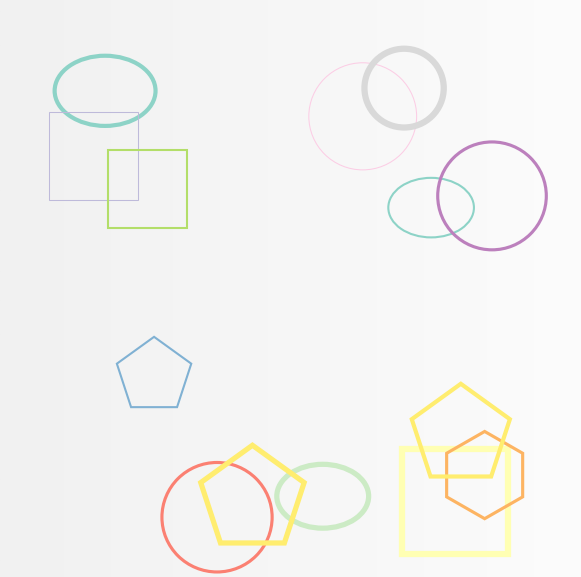[{"shape": "oval", "thickness": 1, "radius": 0.37, "center": [0.742, 0.64]}, {"shape": "oval", "thickness": 2, "radius": 0.43, "center": [0.181, 0.842]}, {"shape": "square", "thickness": 3, "radius": 0.46, "center": [0.783, 0.131]}, {"shape": "square", "thickness": 0.5, "radius": 0.38, "center": [0.16, 0.729]}, {"shape": "circle", "thickness": 1.5, "radius": 0.47, "center": [0.373, 0.104]}, {"shape": "pentagon", "thickness": 1, "radius": 0.34, "center": [0.265, 0.349]}, {"shape": "hexagon", "thickness": 1.5, "radius": 0.38, "center": [0.834, 0.177]}, {"shape": "square", "thickness": 1, "radius": 0.34, "center": [0.254, 0.672]}, {"shape": "circle", "thickness": 0.5, "radius": 0.46, "center": [0.624, 0.798]}, {"shape": "circle", "thickness": 3, "radius": 0.34, "center": [0.695, 0.847]}, {"shape": "circle", "thickness": 1.5, "radius": 0.47, "center": [0.846, 0.66]}, {"shape": "oval", "thickness": 2.5, "radius": 0.39, "center": [0.555, 0.14]}, {"shape": "pentagon", "thickness": 2, "radius": 0.44, "center": [0.793, 0.246]}, {"shape": "pentagon", "thickness": 2.5, "radius": 0.47, "center": [0.434, 0.135]}]